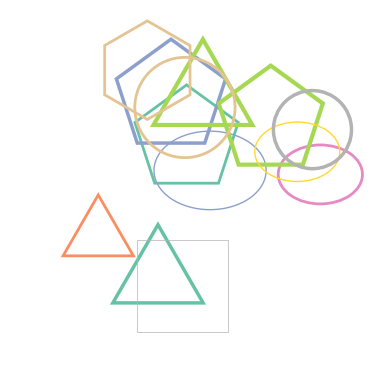[{"shape": "pentagon", "thickness": 2, "radius": 0.71, "center": [0.485, 0.638]}, {"shape": "triangle", "thickness": 2.5, "radius": 0.68, "center": [0.41, 0.281]}, {"shape": "triangle", "thickness": 2, "radius": 0.53, "center": [0.255, 0.388]}, {"shape": "pentagon", "thickness": 2.5, "radius": 0.75, "center": [0.444, 0.749]}, {"shape": "oval", "thickness": 1, "radius": 0.73, "center": [0.546, 0.557]}, {"shape": "oval", "thickness": 2, "radius": 0.55, "center": [0.832, 0.547]}, {"shape": "pentagon", "thickness": 3, "radius": 0.71, "center": [0.703, 0.687]}, {"shape": "triangle", "thickness": 3, "radius": 0.74, "center": [0.527, 0.75]}, {"shape": "oval", "thickness": 1, "radius": 0.55, "center": [0.772, 0.606]}, {"shape": "circle", "thickness": 2, "radius": 0.65, "center": [0.48, 0.721]}, {"shape": "hexagon", "thickness": 2, "radius": 0.64, "center": [0.383, 0.818]}, {"shape": "circle", "thickness": 2.5, "radius": 0.51, "center": [0.812, 0.663]}, {"shape": "square", "thickness": 0.5, "radius": 0.59, "center": [0.474, 0.258]}]